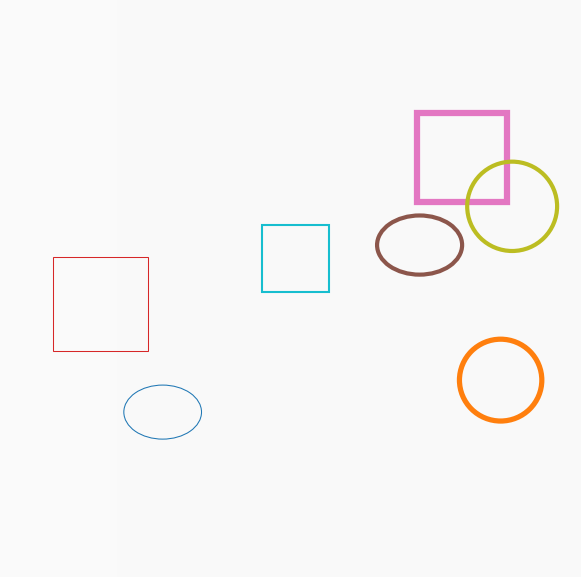[{"shape": "oval", "thickness": 0.5, "radius": 0.33, "center": [0.28, 0.286]}, {"shape": "circle", "thickness": 2.5, "radius": 0.35, "center": [0.861, 0.341]}, {"shape": "square", "thickness": 0.5, "radius": 0.41, "center": [0.172, 0.473]}, {"shape": "oval", "thickness": 2, "radius": 0.37, "center": [0.722, 0.575]}, {"shape": "square", "thickness": 3, "radius": 0.39, "center": [0.795, 0.726]}, {"shape": "circle", "thickness": 2, "radius": 0.39, "center": [0.881, 0.642]}, {"shape": "square", "thickness": 1, "radius": 0.29, "center": [0.508, 0.551]}]